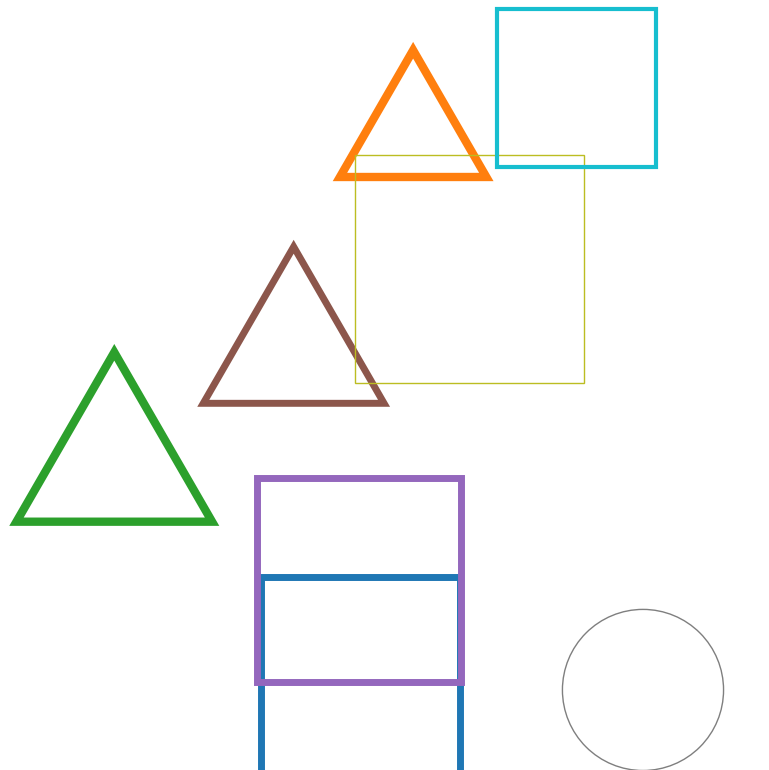[{"shape": "square", "thickness": 2.5, "radius": 0.64, "center": [0.468, 0.121]}, {"shape": "triangle", "thickness": 3, "radius": 0.55, "center": [0.537, 0.825]}, {"shape": "triangle", "thickness": 3, "radius": 0.73, "center": [0.148, 0.396]}, {"shape": "square", "thickness": 2.5, "radius": 0.66, "center": [0.466, 0.247]}, {"shape": "triangle", "thickness": 2.5, "radius": 0.68, "center": [0.381, 0.544]}, {"shape": "circle", "thickness": 0.5, "radius": 0.52, "center": [0.835, 0.104]}, {"shape": "square", "thickness": 0.5, "radius": 0.74, "center": [0.61, 0.651]}, {"shape": "square", "thickness": 1.5, "radius": 0.51, "center": [0.748, 0.886]}]